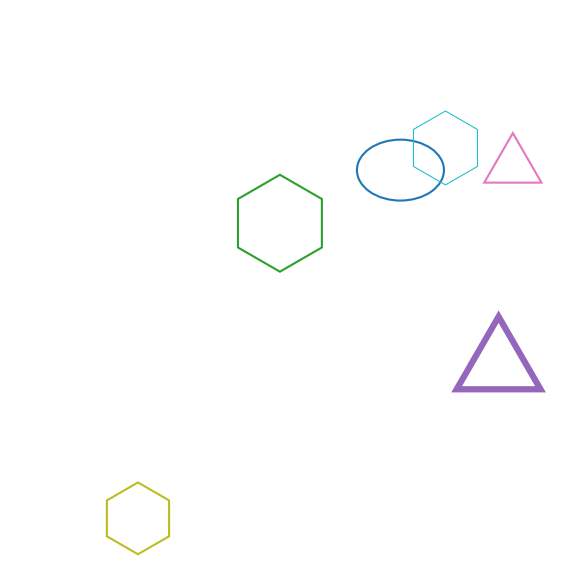[{"shape": "oval", "thickness": 1, "radius": 0.38, "center": [0.693, 0.705]}, {"shape": "hexagon", "thickness": 1, "radius": 0.42, "center": [0.485, 0.613]}, {"shape": "triangle", "thickness": 3, "radius": 0.42, "center": [0.863, 0.367]}, {"shape": "triangle", "thickness": 1, "radius": 0.29, "center": [0.888, 0.711]}, {"shape": "hexagon", "thickness": 1, "radius": 0.31, "center": [0.239, 0.102]}, {"shape": "hexagon", "thickness": 0.5, "radius": 0.32, "center": [0.771, 0.743]}]